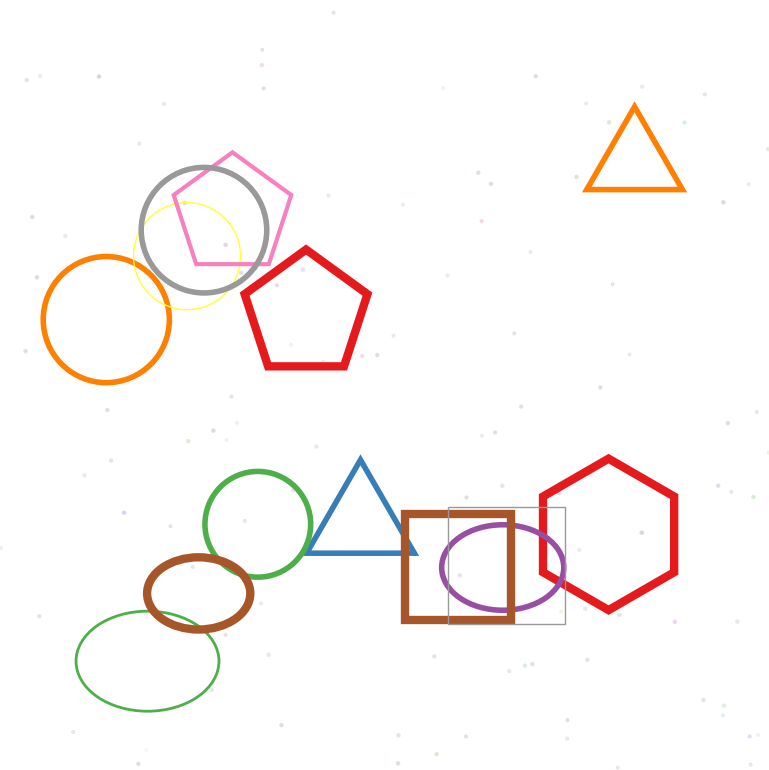[{"shape": "pentagon", "thickness": 3, "radius": 0.42, "center": [0.397, 0.592]}, {"shape": "hexagon", "thickness": 3, "radius": 0.49, "center": [0.79, 0.306]}, {"shape": "triangle", "thickness": 2, "radius": 0.4, "center": [0.468, 0.322]}, {"shape": "oval", "thickness": 1, "radius": 0.46, "center": [0.192, 0.141]}, {"shape": "circle", "thickness": 2, "radius": 0.34, "center": [0.335, 0.319]}, {"shape": "oval", "thickness": 2, "radius": 0.4, "center": [0.653, 0.263]}, {"shape": "circle", "thickness": 2, "radius": 0.41, "center": [0.138, 0.585]}, {"shape": "triangle", "thickness": 2, "radius": 0.36, "center": [0.824, 0.79]}, {"shape": "circle", "thickness": 0.5, "radius": 0.35, "center": [0.243, 0.667]}, {"shape": "oval", "thickness": 3, "radius": 0.34, "center": [0.258, 0.229]}, {"shape": "square", "thickness": 3, "radius": 0.34, "center": [0.595, 0.264]}, {"shape": "pentagon", "thickness": 1.5, "radius": 0.4, "center": [0.302, 0.722]}, {"shape": "circle", "thickness": 2, "radius": 0.41, "center": [0.265, 0.701]}, {"shape": "square", "thickness": 0.5, "radius": 0.38, "center": [0.658, 0.265]}]